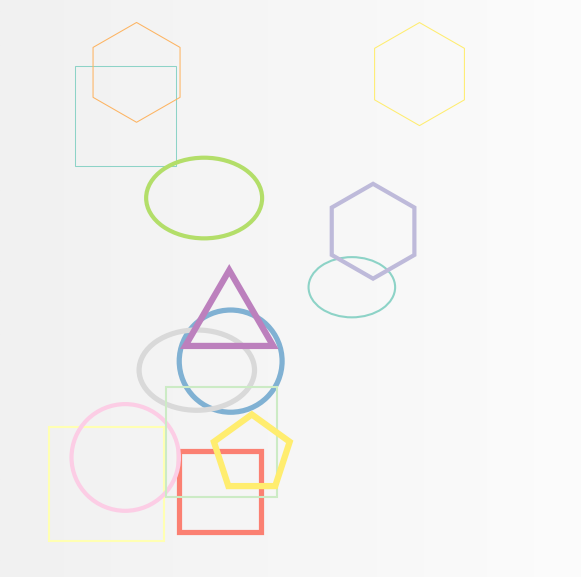[{"shape": "square", "thickness": 0.5, "radius": 0.43, "center": [0.216, 0.798]}, {"shape": "oval", "thickness": 1, "radius": 0.37, "center": [0.605, 0.502]}, {"shape": "square", "thickness": 1, "radius": 0.49, "center": [0.183, 0.161]}, {"shape": "hexagon", "thickness": 2, "radius": 0.41, "center": [0.642, 0.599]}, {"shape": "square", "thickness": 2.5, "radius": 0.35, "center": [0.379, 0.148]}, {"shape": "circle", "thickness": 2.5, "radius": 0.44, "center": [0.397, 0.374]}, {"shape": "hexagon", "thickness": 0.5, "radius": 0.43, "center": [0.235, 0.874]}, {"shape": "oval", "thickness": 2, "radius": 0.5, "center": [0.351, 0.656]}, {"shape": "circle", "thickness": 2, "radius": 0.46, "center": [0.215, 0.207]}, {"shape": "oval", "thickness": 2.5, "radius": 0.5, "center": [0.339, 0.358]}, {"shape": "triangle", "thickness": 3, "radius": 0.44, "center": [0.394, 0.444]}, {"shape": "square", "thickness": 1, "radius": 0.48, "center": [0.38, 0.234]}, {"shape": "hexagon", "thickness": 0.5, "radius": 0.45, "center": [0.722, 0.871]}, {"shape": "pentagon", "thickness": 3, "radius": 0.34, "center": [0.433, 0.213]}]